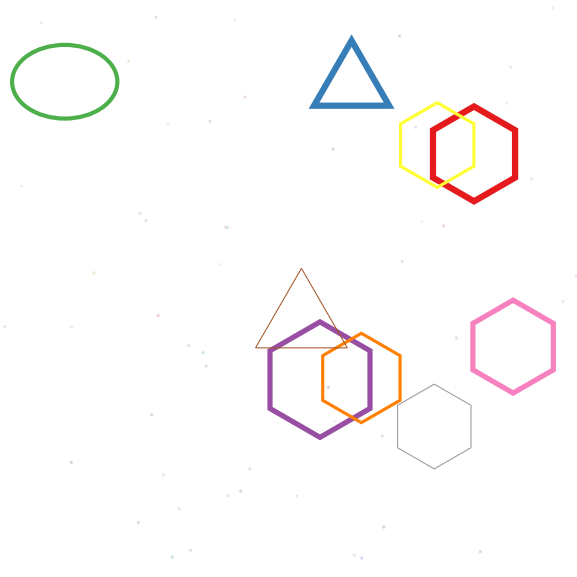[{"shape": "hexagon", "thickness": 3, "radius": 0.41, "center": [0.821, 0.733]}, {"shape": "triangle", "thickness": 3, "radius": 0.38, "center": [0.609, 0.854]}, {"shape": "oval", "thickness": 2, "radius": 0.46, "center": [0.112, 0.858]}, {"shape": "hexagon", "thickness": 2.5, "radius": 0.5, "center": [0.554, 0.342]}, {"shape": "hexagon", "thickness": 1.5, "radius": 0.39, "center": [0.626, 0.345]}, {"shape": "hexagon", "thickness": 1.5, "radius": 0.37, "center": [0.757, 0.748]}, {"shape": "triangle", "thickness": 0.5, "radius": 0.46, "center": [0.522, 0.443]}, {"shape": "hexagon", "thickness": 2.5, "radius": 0.4, "center": [0.889, 0.399]}, {"shape": "hexagon", "thickness": 0.5, "radius": 0.37, "center": [0.752, 0.261]}]